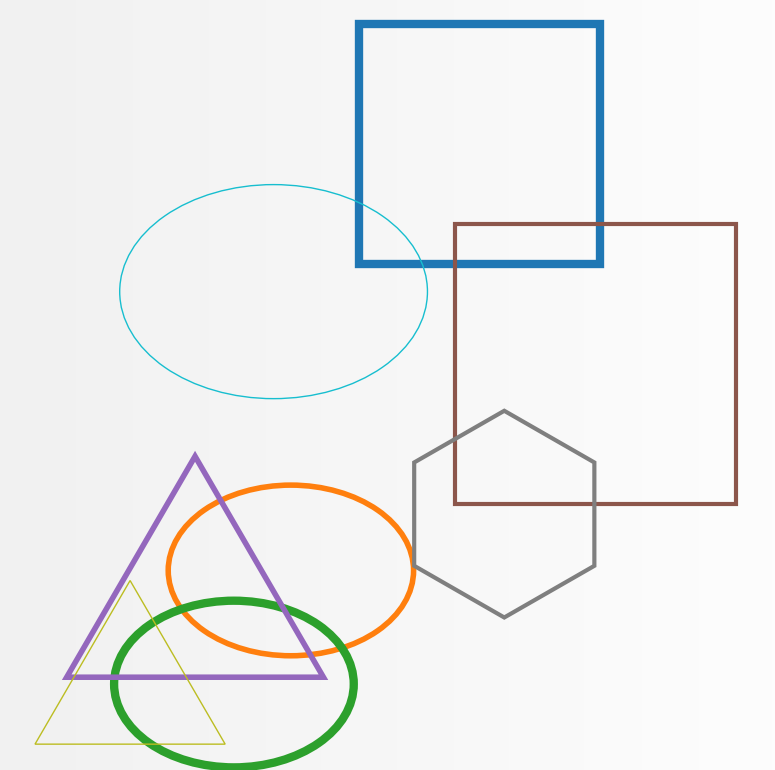[{"shape": "square", "thickness": 3, "radius": 0.78, "center": [0.618, 0.813]}, {"shape": "oval", "thickness": 2, "radius": 0.79, "center": [0.375, 0.259]}, {"shape": "oval", "thickness": 3, "radius": 0.77, "center": [0.302, 0.112]}, {"shape": "triangle", "thickness": 2, "radius": 0.96, "center": [0.252, 0.216]}, {"shape": "square", "thickness": 1.5, "radius": 0.91, "center": [0.769, 0.527]}, {"shape": "hexagon", "thickness": 1.5, "radius": 0.67, "center": [0.651, 0.332]}, {"shape": "triangle", "thickness": 0.5, "radius": 0.71, "center": [0.168, 0.104]}, {"shape": "oval", "thickness": 0.5, "radius": 0.99, "center": [0.353, 0.621]}]